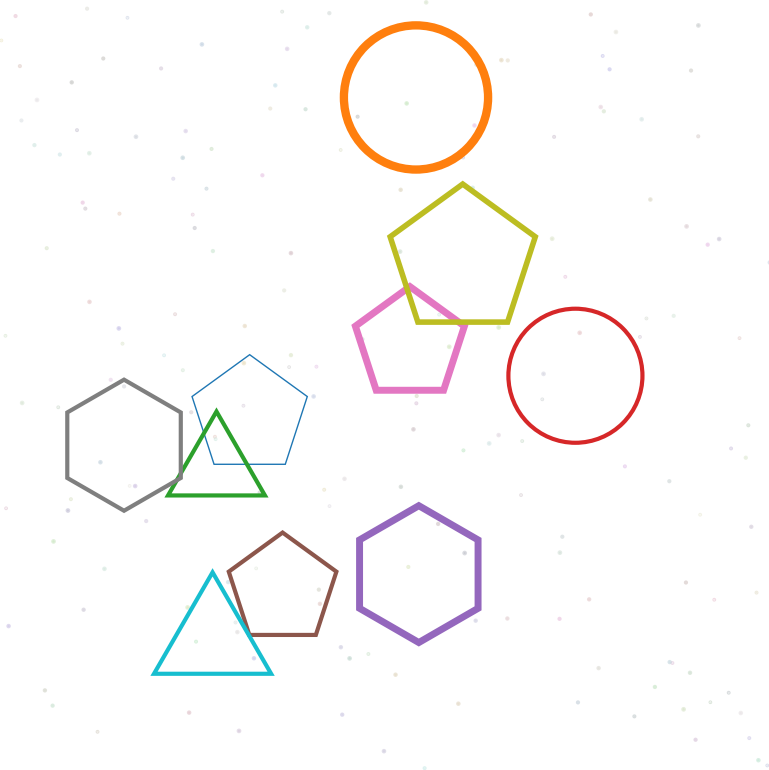[{"shape": "pentagon", "thickness": 0.5, "radius": 0.39, "center": [0.324, 0.461]}, {"shape": "circle", "thickness": 3, "radius": 0.47, "center": [0.54, 0.873]}, {"shape": "triangle", "thickness": 1.5, "radius": 0.36, "center": [0.281, 0.393]}, {"shape": "circle", "thickness": 1.5, "radius": 0.44, "center": [0.747, 0.512]}, {"shape": "hexagon", "thickness": 2.5, "radius": 0.44, "center": [0.544, 0.254]}, {"shape": "pentagon", "thickness": 1.5, "radius": 0.37, "center": [0.367, 0.235]}, {"shape": "pentagon", "thickness": 2.5, "radius": 0.37, "center": [0.532, 0.553]}, {"shape": "hexagon", "thickness": 1.5, "radius": 0.43, "center": [0.161, 0.422]}, {"shape": "pentagon", "thickness": 2, "radius": 0.5, "center": [0.601, 0.662]}, {"shape": "triangle", "thickness": 1.5, "radius": 0.44, "center": [0.276, 0.169]}]